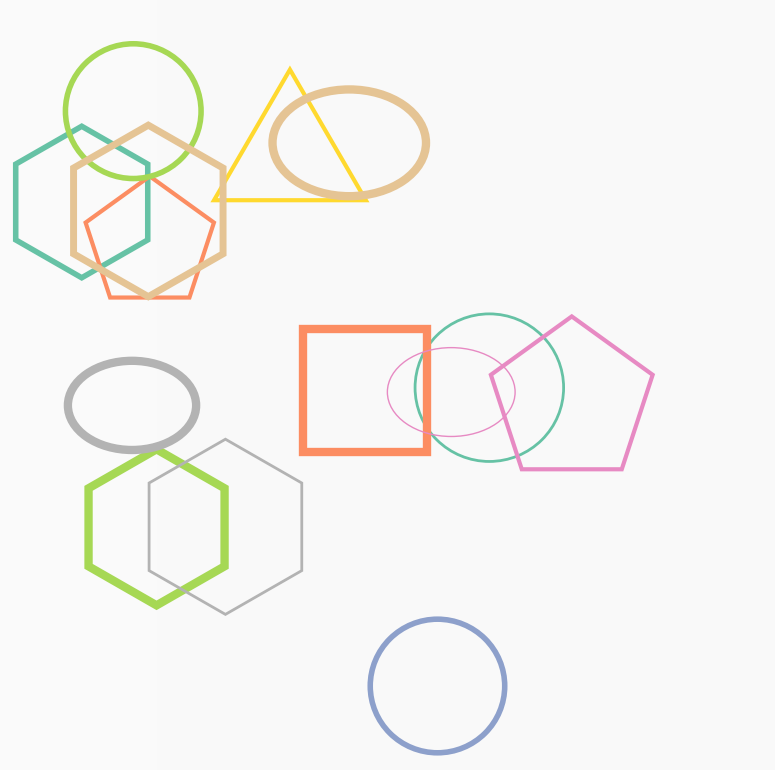[{"shape": "circle", "thickness": 1, "radius": 0.48, "center": [0.631, 0.497]}, {"shape": "hexagon", "thickness": 2, "radius": 0.49, "center": [0.105, 0.738]}, {"shape": "pentagon", "thickness": 1.5, "radius": 0.44, "center": [0.193, 0.684]}, {"shape": "square", "thickness": 3, "radius": 0.4, "center": [0.471, 0.493]}, {"shape": "circle", "thickness": 2, "radius": 0.43, "center": [0.564, 0.109]}, {"shape": "oval", "thickness": 0.5, "radius": 0.41, "center": [0.582, 0.491]}, {"shape": "pentagon", "thickness": 1.5, "radius": 0.55, "center": [0.738, 0.479]}, {"shape": "circle", "thickness": 2, "radius": 0.44, "center": [0.172, 0.856]}, {"shape": "hexagon", "thickness": 3, "radius": 0.51, "center": [0.202, 0.315]}, {"shape": "triangle", "thickness": 1.5, "radius": 0.57, "center": [0.374, 0.797]}, {"shape": "hexagon", "thickness": 2.5, "radius": 0.56, "center": [0.191, 0.726]}, {"shape": "oval", "thickness": 3, "radius": 0.5, "center": [0.451, 0.815]}, {"shape": "hexagon", "thickness": 1, "radius": 0.57, "center": [0.291, 0.316]}, {"shape": "oval", "thickness": 3, "radius": 0.41, "center": [0.17, 0.474]}]